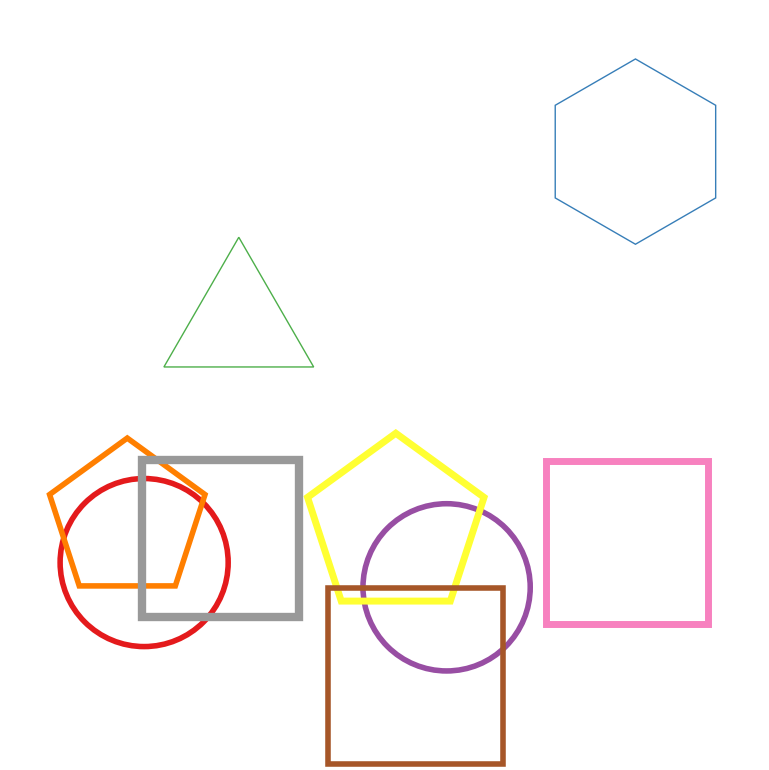[{"shape": "circle", "thickness": 2, "radius": 0.55, "center": [0.187, 0.269]}, {"shape": "hexagon", "thickness": 0.5, "radius": 0.6, "center": [0.825, 0.803]}, {"shape": "triangle", "thickness": 0.5, "radius": 0.56, "center": [0.31, 0.58]}, {"shape": "circle", "thickness": 2, "radius": 0.54, "center": [0.58, 0.237]}, {"shape": "pentagon", "thickness": 2, "radius": 0.53, "center": [0.165, 0.325]}, {"shape": "pentagon", "thickness": 2.5, "radius": 0.6, "center": [0.514, 0.317]}, {"shape": "square", "thickness": 2, "radius": 0.57, "center": [0.54, 0.122]}, {"shape": "square", "thickness": 2.5, "radius": 0.53, "center": [0.814, 0.296]}, {"shape": "square", "thickness": 3, "radius": 0.51, "center": [0.287, 0.301]}]